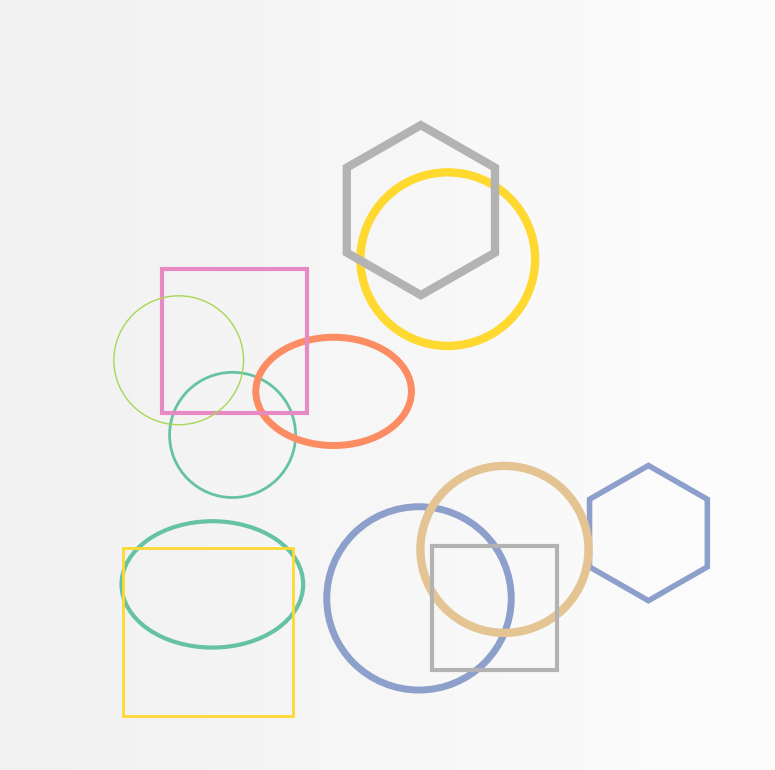[{"shape": "circle", "thickness": 1, "radius": 0.41, "center": [0.3, 0.435]}, {"shape": "oval", "thickness": 1.5, "radius": 0.59, "center": [0.274, 0.241]}, {"shape": "oval", "thickness": 2.5, "radius": 0.5, "center": [0.43, 0.492]}, {"shape": "circle", "thickness": 2.5, "radius": 0.6, "center": [0.541, 0.223]}, {"shape": "hexagon", "thickness": 2, "radius": 0.44, "center": [0.837, 0.308]}, {"shape": "square", "thickness": 1.5, "radius": 0.47, "center": [0.302, 0.557]}, {"shape": "circle", "thickness": 0.5, "radius": 0.42, "center": [0.231, 0.532]}, {"shape": "circle", "thickness": 3, "radius": 0.56, "center": [0.578, 0.663]}, {"shape": "square", "thickness": 1, "radius": 0.55, "center": [0.268, 0.179]}, {"shape": "circle", "thickness": 3, "radius": 0.54, "center": [0.651, 0.287]}, {"shape": "hexagon", "thickness": 3, "radius": 0.55, "center": [0.543, 0.727]}, {"shape": "square", "thickness": 1.5, "radius": 0.4, "center": [0.638, 0.21]}]